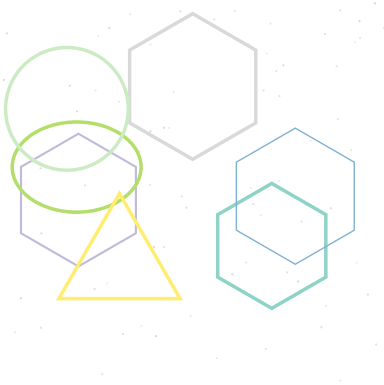[{"shape": "hexagon", "thickness": 2.5, "radius": 0.81, "center": [0.706, 0.361]}, {"shape": "hexagon", "thickness": 1.5, "radius": 0.86, "center": [0.204, 0.48]}, {"shape": "hexagon", "thickness": 1, "radius": 0.88, "center": [0.767, 0.49]}, {"shape": "oval", "thickness": 2.5, "radius": 0.84, "center": [0.199, 0.566]}, {"shape": "hexagon", "thickness": 2.5, "radius": 0.95, "center": [0.501, 0.775]}, {"shape": "circle", "thickness": 2.5, "radius": 0.8, "center": [0.174, 0.717]}, {"shape": "triangle", "thickness": 2.5, "radius": 0.91, "center": [0.31, 0.315]}]